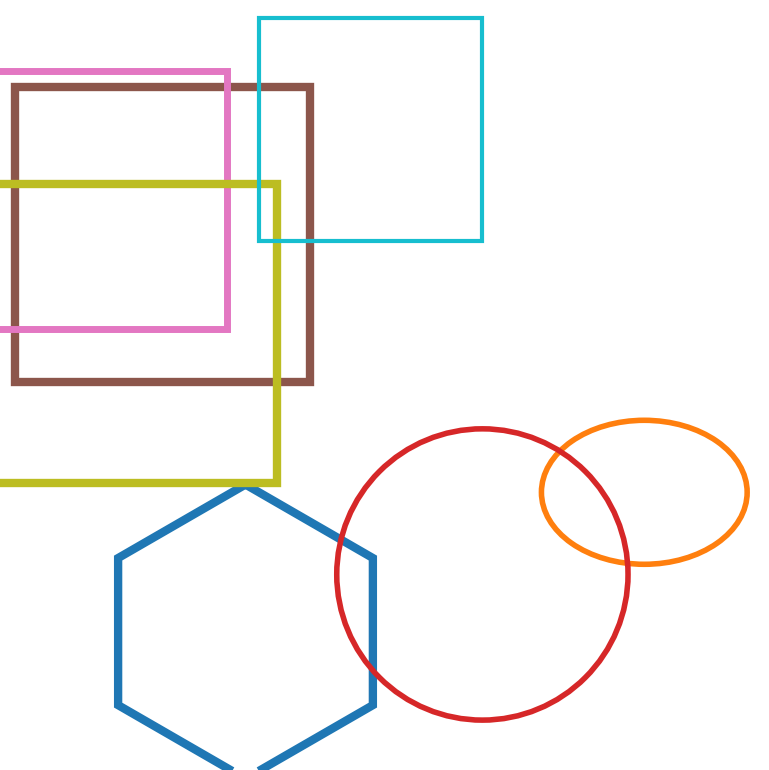[{"shape": "hexagon", "thickness": 3, "radius": 0.96, "center": [0.319, 0.18]}, {"shape": "oval", "thickness": 2, "radius": 0.67, "center": [0.837, 0.361]}, {"shape": "circle", "thickness": 2, "radius": 0.95, "center": [0.626, 0.254]}, {"shape": "square", "thickness": 3, "radius": 0.96, "center": [0.211, 0.695]}, {"shape": "square", "thickness": 2.5, "radius": 0.84, "center": [0.127, 0.74]}, {"shape": "square", "thickness": 3, "radius": 0.97, "center": [0.166, 0.567]}, {"shape": "square", "thickness": 1.5, "radius": 0.72, "center": [0.481, 0.832]}]